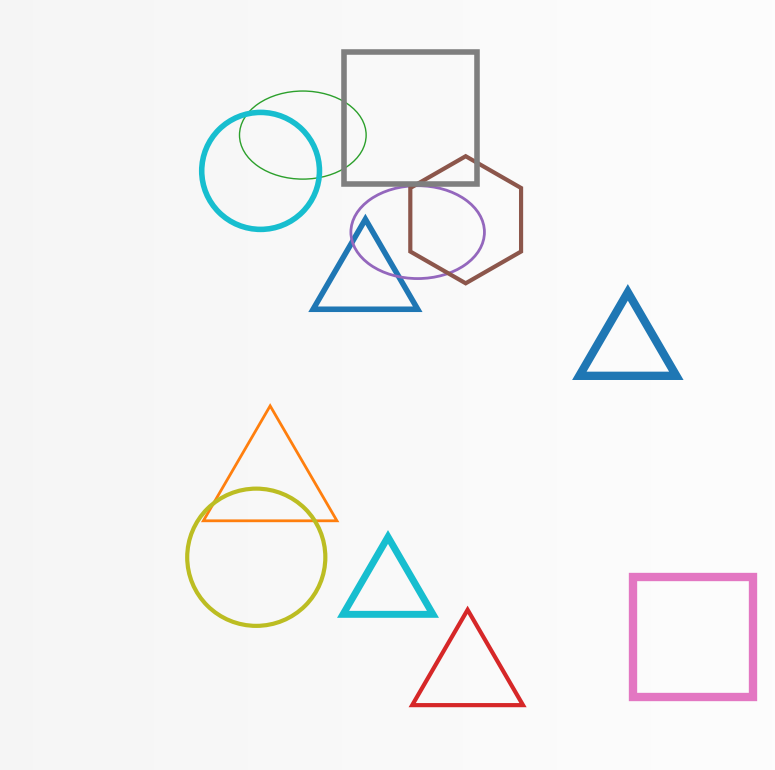[{"shape": "triangle", "thickness": 2, "radius": 0.39, "center": [0.471, 0.637]}, {"shape": "triangle", "thickness": 3, "radius": 0.36, "center": [0.81, 0.548]}, {"shape": "triangle", "thickness": 1, "radius": 0.5, "center": [0.349, 0.373]}, {"shape": "oval", "thickness": 0.5, "radius": 0.41, "center": [0.391, 0.825]}, {"shape": "triangle", "thickness": 1.5, "radius": 0.41, "center": [0.603, 0.126]}, {"shape": "oval", "thickness": 1, "radius": 0.43, "center": [0.539, 0.699]}, {"shape": "hexagon", "thickness": 1.5, "radius": 0.41, "center": [0.601, 0.715]}, {"shape": "square", "thickness": 3, "radius": 0.39, "center": [0.894, 0.172]}, {"shape": "square", "thickness": 2, "radius": 0.43, "center": [0.53, 0.846]}, {"shape": "circle", "thickness": 1.5, "radius": 0.45, "center": [0.331, 0.276]}, {"shape": "circle", "thickness": 2, "radius": 0.38, "center": [0.336, 0.778]}, {"shape": "triangle", "thickness": 2.5, "radius": 0.33, "center": [0.501, 0.236]}]